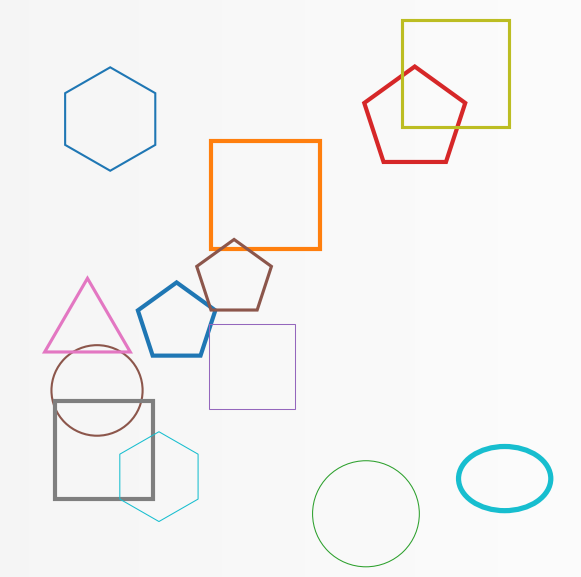[{"shape": "hexagon", "thickness": 1, "radius": 0.45, "center": [0.19, 0.793]}, {"shape": "pentagon", "thickness": 2, "radius": 0.35, "center": [0.304, 0.44]}, {"shape": "square", "thickness": 2, "radius": 0.47, "center": [0.457, 0.661]}, {"shape": "circle", "thickness": 0.5, "radius": 0.46, "center": [0.63, 0.109]}, {"shape": "pentagon", "thickness": 2, "radius": 0.46, "center": [0.714, 0.793]}, {"shape": "square", "thickness": 0.5, "radius": 0.37, "center": [0.434, 0.364]}, {"shape": "circle", "thickness": 1, "radius": 0.39, "center": [0.167, 0.323]}, {"shape": "pentagon", "thickness": 1.5, "radius": 0.34, "center": [0.403, 0.517]}, {"shape": "triangle", "thickness": 1.5, "radius": 0.43, "center": [0.15, 0.432]}, {"shape": "square", "thickness": 2, "radius": 0.42, "center": [0.179, 0.22]}, {"shape": "square", "thickness": 1.5, "radius": 0.46, "center": [0.783, 0.872]}, {"shape": "oval", "thickness": 2.5, "radius": 0.4, "center": [0.868, 0.17]}, {"shape": "hexagon", "thickness": 0.5, "radius": 0.39, "center": [0.273, 0.174]}]